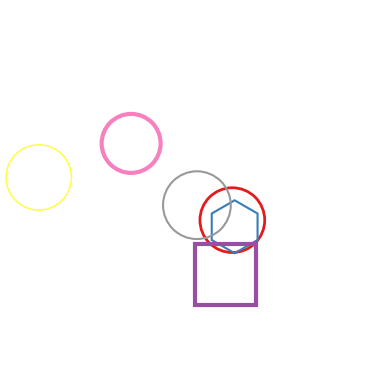[{"shape": "circle", "thickness": 2, "radius": 0.42, "center": [0.603, 0.428]}, {"shape": "hexagon", "thickness": 1.5, "radius": 0.34, "center": [0.609, 0.411]}, {"shape": "square", "thickness": 3, "radius": 0.4, "center": [0.585, 0.287]}, {"shape": "circle", "thickness": 1, "radius": 0.42, "center": [0.101, 0.539]}, {"shape": "circle", "thickness": 3, "radius": 0.38, "center": [0.341, 0.628]}, {"shape": "circle", "thickness": 1.5, "radius": 0.44, "center": [0.511, 0.467]}]